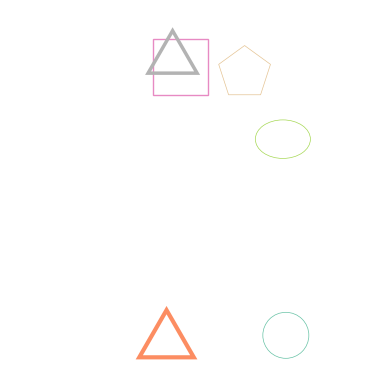[{"shape": "circle", "thickness": 0.5, "radius": 0.3, "center": [0.742, 0.129]}, {"shape": "triangle", "thickness": 3, "radius": 0.41, "center": [0.433, 0.113]}, {"shape": "square", "thickness": 1, "radius": 0.36, "center": [0.469, 0.826]}, {"shape": "oval", "thickness": 0.5, "radius": 0.36, "center": [0.735, 0.639]}, {"shape": "pentagon", "thickness": 0.5, "radius": 0.35, "center": [0.635, 0.811]}, {"shape": "triangle", "thickness": 2.5, "radius": 0.37, "center": [0.448, 0.847]}]